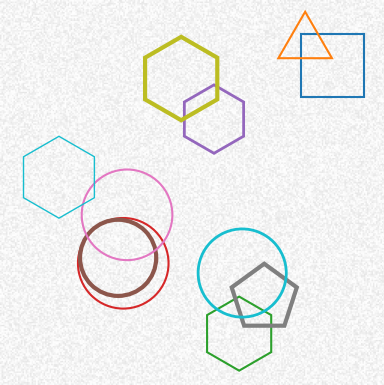[{"shape": "square", "thickness": 1.5, "radius": 0.41, "center": [0.863, 0.829]}, {"shape": "triangle", "thickness": 1.5, "radius": 0.4, "center": [0.793, 0.889]}, {"shape": "hexagon", "thickness": 1.5, "radius": 0.48, "center": [0.621, 0.133]}, {"shape": "circle", "thickness": 1.5, "radius": 0.59, "center": [0.32, 0.316]}, {"shape": "hexagon", "thickness": 2, "radius": 0.44, "center": [0.556, 0.691]}, {"shape": "circle", "thickness": 3, "radius": 0.49, "center": [0.307, 0.33]}, {"shape": "circle", "thickness": 1.5, "radius": 0.59, "center": [0.33, 0.442]}, {"shape": "pentagon", "thickness": 3, "radius": 0.44, "center": [0.686, 0.226]}, {"shape": "hexagon", "thickness": 3, "radius": 0.54, "center": [0.471, 0.796]}, {"shape": "hexagon", "thickness": 1, "radius": 0.53, "center": [0.153, 0.54]}, {"shape": "circle", "thickness": 2, "radius": 0.57, "center": [0.629, 0.291]}]